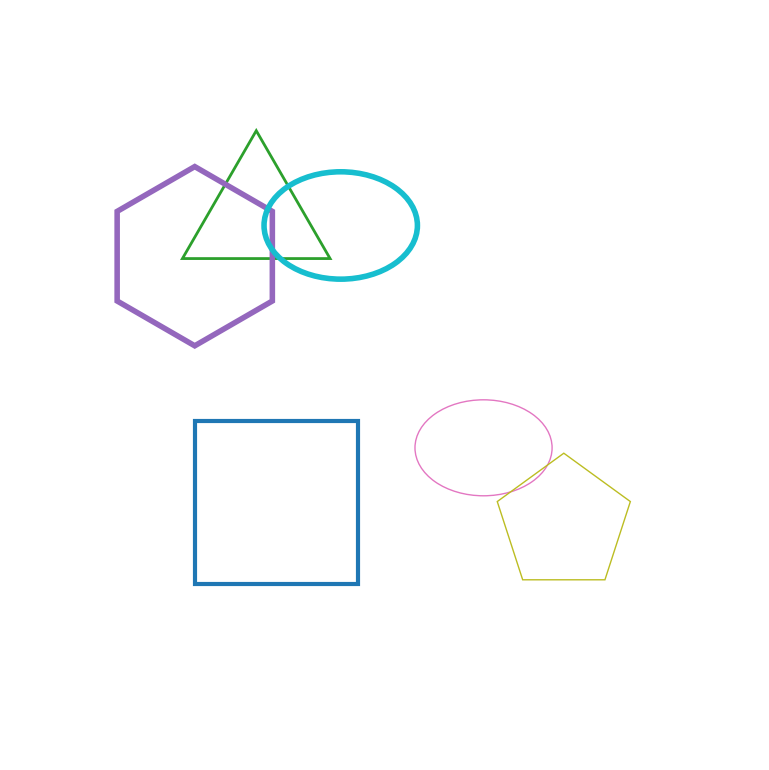[{"shape": "square", "thickness": 1.5, "radius": 0.53, "center": [0.359, 0.348]}, {"shape": "triangle", "thickness": 1, "radius": 0.55, "center": [0.333, 0.72]}, {"shape": "hexagon", "thickness": 2, "radius": 0.58, "center": [0.253, 0.667]}, {"shape": "oval", "thickness": 0.5, "radius": 0.45, "center": [0.628, 0.418]}, {"shape": "pentagon", "thickness": 0.5, "radius": 0.45, "center": [0.732, 0.321]}, {"shape": "oval", "thickness": 2, "radius": 0.5, "center": [0.443, 0.707]}]